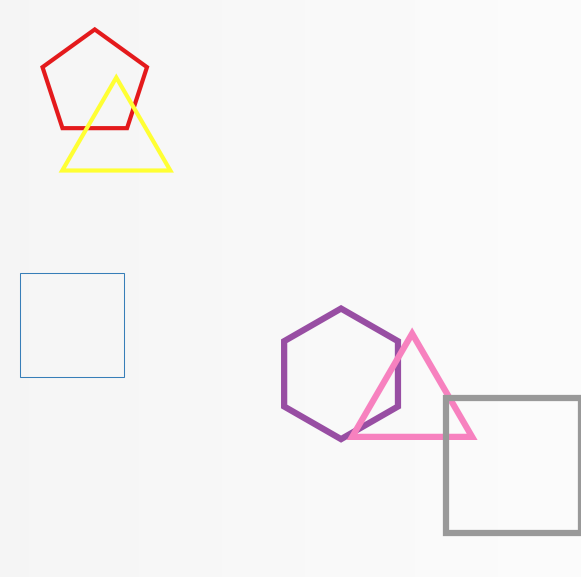[{"shape": "pentagon", "thickness": 2, "radius": 0.47, "center": [0.163, 0.854]}, {"shape": "square", "thickness": 0.5, "radius": 0.45, "center": [0.124, 0.436]}, {"shape": "hexagon", "thickness": 3, "radius": 0.57, "center": [0.587, 0.352]}, {"shape": "triangle", "thickness": 2, "radius": 0.54, "center": [0.2, 0.758]}, {"shape": "triangle", "thickness": 3, "radius": 0.6, "center": [0.709, 0.302]}, {"shape": "square", "thickness": 3, "radius": 0.58, "center": [0.884, 0.193]}]